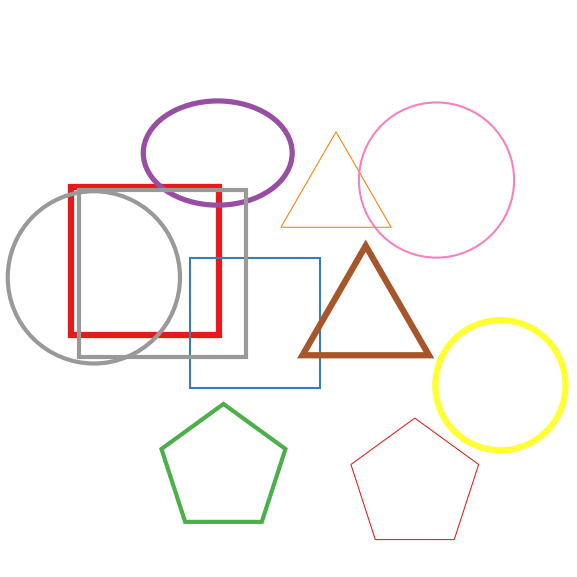[{"shape": "pentagon", "thickness": 0.5, "radius": 0.58, "center": [0.718, 0.159]}, {"shape": "square", "thickness": 3, "radius": 0.64, "center": [0.251, 0.547]}, {"shape": "square", "thickness": 1, "radius": 0.56, "center": [0.441, 0.441]}, {"shape": "pentagon", "thickness": 2, "radius": 0.56, "center": [0.387, 0.187]}, {"shape": "oval", "thickness": 2.5, "radius": 0.64, "center": [0.377, 0.734]}, {"shape": "triangle", "thickness": 0.5, "radius": 0.55, "center": [0.582, 0.661]}, {"shape": "circle", "thickness": 3, "radius": 0.56, "center": [0.867, 0.332]}, {"shape": "triangle", "thickness": 3, "radius": 0.63, "center": [0.633, 0.447]}, {"shape": "circle", "thickness": 1, "radius": 0.67, "center": [0.756, 0.687]}, {"shape": "square", "thickness": 2, "radius": 0.72, "center": [0.281, 0.525]}, {"shape": "circle", "thickness": 2, "radius": 0.75, "center": [0.163, 0.519]}]